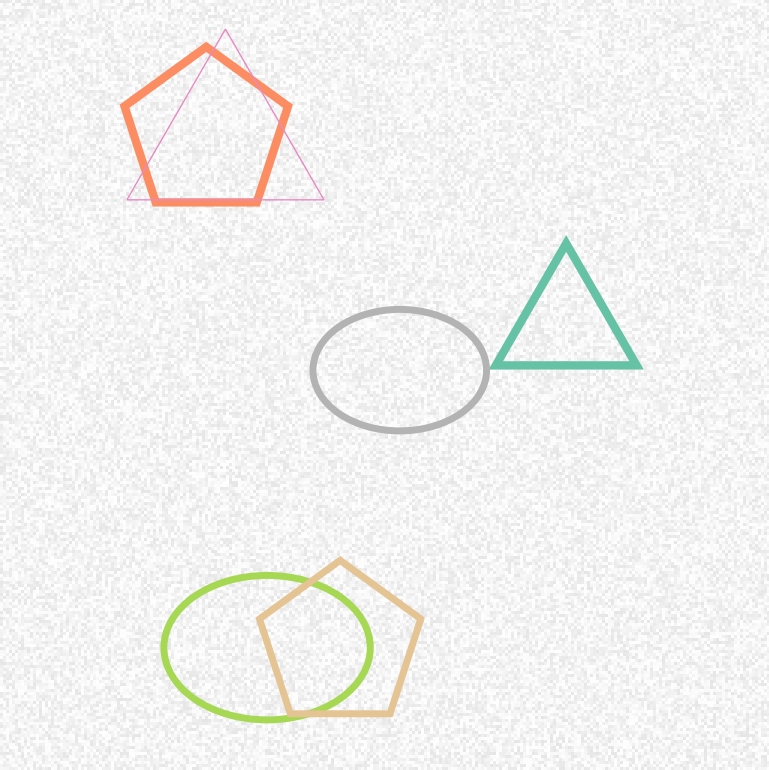[{"shape": "triangle", "thickness": 3, "radius": 0.53, "center": [0.735, 0.578]}, {"shape": "pentagon", "thickness": 3, "radius": 0.56, "center": [0.268, 0.827]}, {"shape": "triangle", "thickness": 0.5, "radius": 0.74, "center": [0.293, 0.814]}, {"shape": "oval", "thickness": 2.5, "radius": 0.67, "center": [0.347, 0.159]}, {"shape": "pentagon", "thickness": 2.5, "radius": 0.55, "center": [0.442, 0.162]}, {"shape": "oval", "thickness": 2.5, "radius": 0.56, "center": [0.519, 0.519]}]